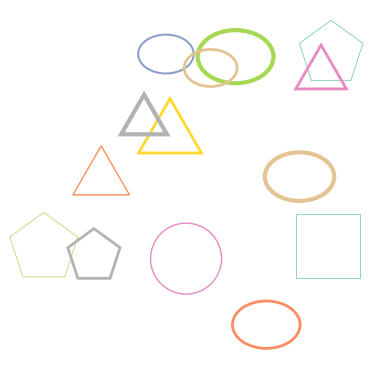[{"shape": "square", "thickness": 0.5, "radius": 0.42, "center": [0.853, 0.361]}, {"shape": "pentagon", "thickness": 0.5, "radius": 0.43, "center": [0.86, 0.861]}, {"shape": "triangle", "thickness": 1, "radius": 0.42, "center": [0.263, 0.536]}, {"shape": "oval", "thickness": 2, "radius": 0.44, "center": [0.692, 0.157]}, {"shape": "oval", "thickness": 1.5, "radius": 0.36, "center": [0.431, 0.86]}, {"shape": "circle", "thickness": 1, "radius": 0.46, "center": [0.483, 0.328]}, {"shape": "triangle", "thickness": 2, "radius": 0.38, "center": [0.834, 0.807]}, {"shape": "oval", "thickness": 3, "radius": 0.49, "center": [0.612, 0.853]}, {"shape": "pentagon", "thickness": 0.5, "radius": 0.46, "center": [0.114, 0.356]}, {"shape": "triangle", "thickness": 2, "radius": 0.47, "center": [0.442, 0.65]}, {"shape": "oval", "thickness": 2, "radius": 0.34, "center": [0.547, 0.823]}, {"shape": "oval", "thickness": 3, "radius": 0.45, "center": [0.778, 0.541]}, {"shape": "pentagon", "thickness": 2, "radius": 0.36, "center": [0.244, 0.335]}, {"shape": "triangle", "thickness": 3, "radius": 0.34, "center": [0.374, 0.685]}]